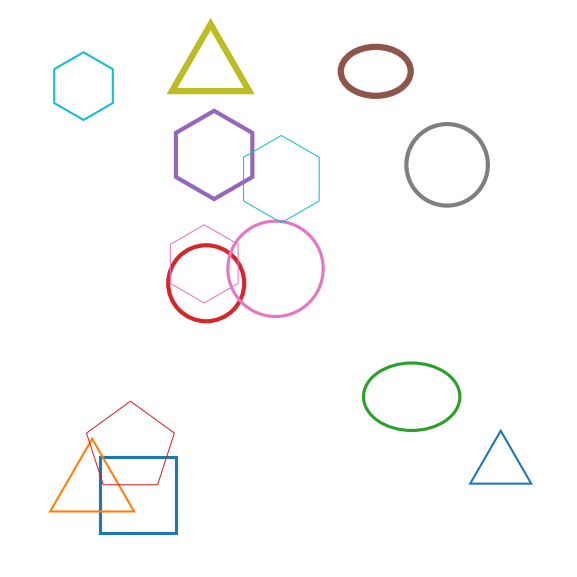[{"shape": "triangle", "thickness": 1, "radius": 0.31, "center": [0.867, 0.192]}, {"shape": "square", "thickness": 1.5, "radius": 0.33, "center": [0.239, 0.141]}, {"shape": "triangle", "thickness": 1, "radius": 0.42, "center": [0.16, 0.155]}, {"shape": "oval", "thickness": 1.5, "radius": 0.42, "center": [0.713, 0.312]}, {"shape": "pentagon", "thickness": 0.5, "radius": 0.4, "center": [0.226, 0.224]}, {"shape": "circle", "thickness": 2, "radius": 0.33, "center": [0.357, 0.509]}, {"shape": "hexagon", "thickness": 2, "radius": 0.38, "center": [0.371, 0.731]}, {"shape": "oval", "thickness": 3, "radius": 0.3, "center": [0.651, 0.876]}, {"shape": "hexagon", "thickness": 0.5, "radius": 0.34, "center": [0.354, 0.542]}, {"shape": "circle", "thickness": 1.5, "radius": 0.41, "center": [0.477, 0.534]}, {"shape": "circle", "thickness": 2, "radius": 0.35, "center": [0.774, 0.714]}, {"shape": "triangle", "thickness": 3, "radius": 0.39, "center": [0.365, 0.88]}, {"shape": "hexagon", "thickness": 0.5, "radius": 0.38, "center": [0.487, 0.689]}, {"shape": "hexagon", "thickness": 1, "radius": 0.29, "center": [0.145, 0.85]}]